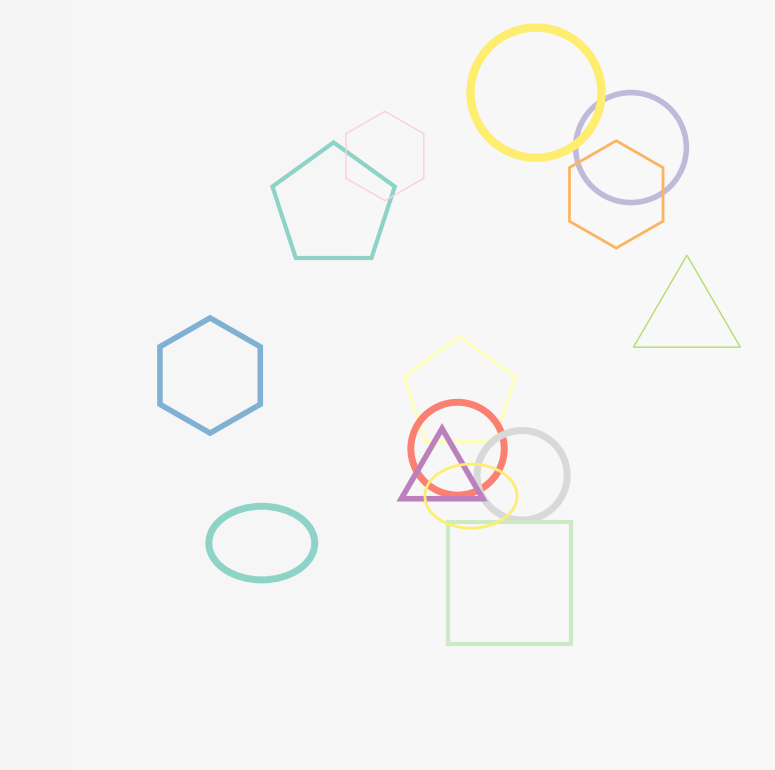[{"shape": "oval", "thickness": 2.5, "radius": 0.34, "center": [0.338, 0.295]}, {"shape": "pentagon", "thickness": 1.5, "radius": 0.41, "center": [0.43, 0.732]}, {"shape": "pentagon", "thickness": 1, "radius": 0.38, "center": [0.593, 0.487]}, {"shape": "circle", "thickness": 2, "radius": 0.36, "center": [0.814, 0.808]}, {"shape": "circle", "thickness": 2.5, "radius": 0.3, "center": [0.59, 0.417]}, {"shape": "hexagon", "thickness": 2, "radius": 0.37, "center": [0.271, 0.512]}, {"shape": "hexagon", "thickness": 1, "radius": 0.35, "center": [0.795, 0.748]}, {"shape": "triangle", "thickness": 0.5, "radius": 0.4, "center": [0.886, 0.589]}, {"shape": "hexagon", "thickness": 0.5, "radius": 0.29, "center": [0.497, 0.797]}, {"shape": "circle", "thickness": 2.5, "radius": 0.29, "center": [0.674, 0.383]}, {"shape": "triangle", "thickness": 2, "radius": 0.3, "center": [0.57, 0.383]}, {"shape": "square", "thickness": 1.5, "radius": 0.4, "center": [0.658, 0.243]}, {"shape": "circle", "thickness": 3, "radius": 0.42, "center": [0.692, 0.88]}, {"shape": "oval", "thickness": 1, "radius": 0.3, "center": [0.608, 0.356]}]